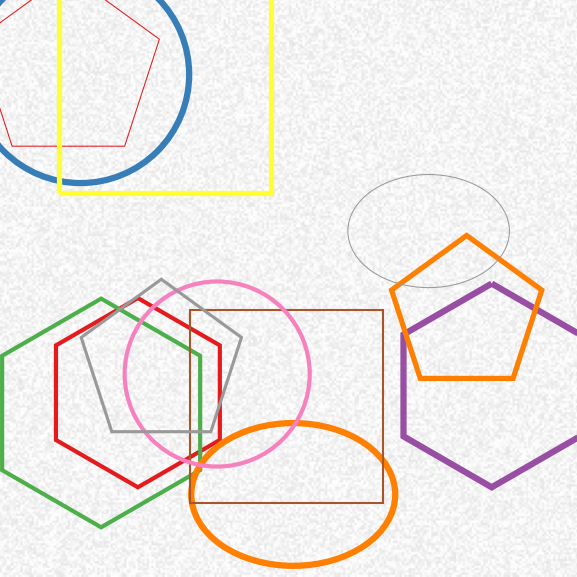[{"shape": "pentagon", "thickness": 0.5, "radius": 0.83, "center": [0.118, 0.88]}, {"shape": "hexagon", "thickness": 2, "radius": 0.82, "center": [0.239, 0.319]}, {"shape": "circle", "thickness": 3, "radius": 0.94, "center": [0.14, 0.87]}, {"shape": "hexagon", "thickness": 2, "radius": 0.99, "center": [0.175, 0.284]}, {"shape": "hexagon", "thickness": 3, "radius": 0.88, "center": [0.851, 0.332]}, {"shape": "oval", "thickness": 3, "radius": 0.88, "center": [0.508, 0.143]}, {"shape": "pentagon", "thickness": 2.5, "radius": 0.68, "center": [0.808, 0.455]}, {"shape": "square", "thickness": 2.5, "radius": 0.92, "center": [0.286, 0.848]}, {"shape": "square", "thickness": 1, "radius": 0.83, "center": [0.496, 0.295]}, {"shape": "circle", "thickness": 2, "radius": 0.8, "center": [0.376, 0.351]}, {"shape": "oval", "thickness": 0.5, "radius": 0.7, "center": [0.742, 0.599]}, {"shape": "pentagon", "thickness": 1.5, "radius": 0.73, "center": [0.279, 0.37]}]